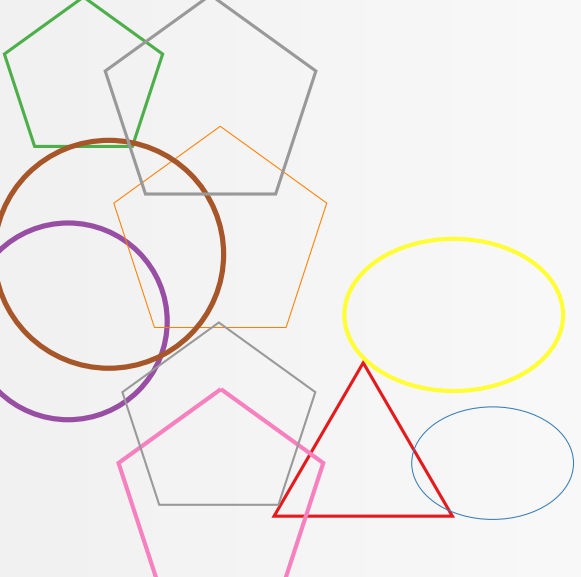[{"shape": "triangle", "thickness": 1.5, "radius": 0.89, "center": [0.625, 0.194]}, {"shape": "oval", "thickness": 0.5, "radius": 0.7, "center": [0.848, 0.197]}, {"shape": "pentagon", "thickness": 1.5, "radius": 0.72, "center": [0.144, 0.861]}, {"shape": "circle", "thickness": 2.5, "radius": 0.85, "center": [0.117, 0.443]}, {"shape": "pentagon", "thickness": 0.5, "radius": 0.96, "center": [0.379, 0.588]}, {"shape": "oval", "thickness": 2, "radius": 0.94, "center": [0.781, 0.454]}, {"shape": "circle", "thickness": 2.5, "radius": 0.99, "center": [0.187, 0.559]}, {"shape": "pentagon", "thickness": 2, "radius": 0.93, "center": [0.38, 0.14]}, {"shape": "pentagon", "thickness": 1.5, "radius": 0.95, "center": [0.362, 0.817]}, {"shape": "pentagon", "thickness": 1, "radius": 0.87, "center": [0.377, 0.266]}]